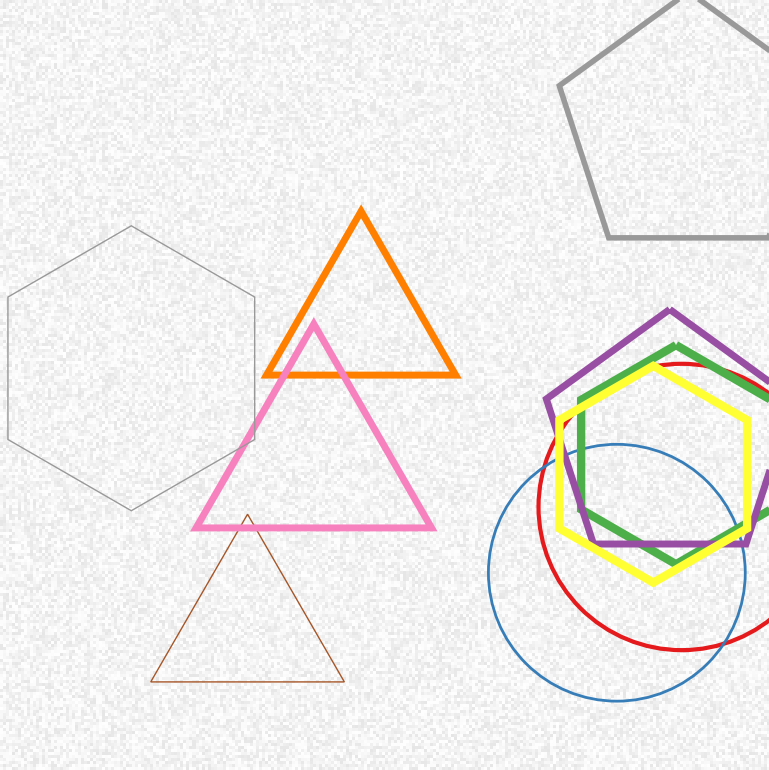[{"shape": "circle", "thickness": 1.5, "radius": 0.93, "center": [0.885, 0.342]}, {"shape": "circle", "thickness": 1, "radius": 0.83, "center": [0.801, 0.256]}, {"shape": "hexagon", "thickness": 3, "radius": 0.71, "center": [0.878, 0.41]}, {"shape": "pentagon", "thickness": 2.5, "radius": 0.84, "center": [0.87, 0.43]}, {"shape": "triangle", "thickness": 2.5, "radius": 0.71, "center": [0.469, 0.584]}, {"shape": "hexagon", "thickness": 3, "radius": 0.7, "center": [0.848, 0.384]}, {"shape": "triangle", "thickness": 0.5, "radius": 0.73, "center": [0.321, 0.187]}, {"shape": "triangle", "thickness": 2.5, "radius": 0.88, "center": [0.408, 0.403]}, {"shape": "hexagon", "thickness": 0.5, "radius": 0.93, "center": [0.171, 0.522]}, {"shape": "pentagon", "thickness": 2, "radius": 0.88, "center": [0.894, 0.834]}]